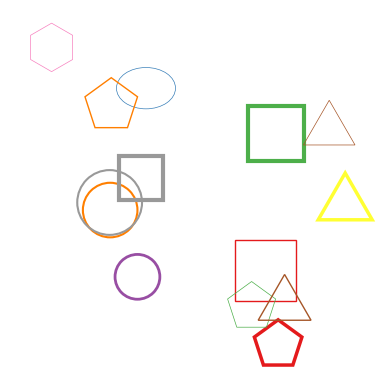[{"shape": "square", "thickness": 1, "radius": 0.39, "center": [0.689, 0.297]}, {"shape": "pentagon", "thickness": 2.5, "radius": 0.32, "center": [0.722, 0.104]}, {"shape": "oval", "thickness": 0.5, "radius": 0.38, "center": [0.379, 0.771]}, {"shape": "pentagon", "thickness": 0.5, "radius": 0.33, "center": [0.654, 0.203]}, {"shape": "square", "thickness": 3, "radius": 0.36, "center": [0.717, 0.653]}, {"shape": "circle", "thickness": 2, "radius": 0.29, "center": [0.357, 0.281]}, {"shape": "circle", "thickness": 1.5, "radius": 0.35, "center": [0.286, 0.454]}, {"shape": "pentagon", "thickness": 1, "radius": 0.36, "center": [0.289, 0.726]}, {"shape": "triangle", "thickness": 2.5, "radius": 0.4, "center": [0.897, 0.47]}, {"shape": "triangle", "thickness": 1, "radius": 0.4, "center": [0.739, 0.208]}, {"shape": "triangle", "thickness": 0.5, "radius": 0.39, "center": [0.855, 0.662]}, {"shape": "hexagon", "thickness": 0.5, "radius": 0.31, "center": [0.134, 0.877]}, {"shape": "circle", "thickness": 1.5, "radius": 0.42, "center": [0.285, 0.474]}, {"shape": "square", "thickness": 3, "radius": 0.29, "center": [0.366, 0.537]}]